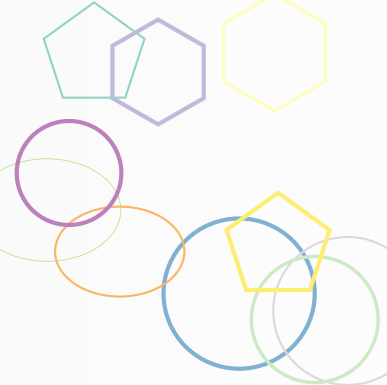[{"shape": "pentagon", "thickness": 1.5, "radius": 0.68, "center": [0.243, 0.857]}, {"shape": "hexagon", "thickness": 2, "radius": 0.76, "center": [0.708, 0.864]}, {"shape": "hexagon", "thickness": 3, "radius": 0.68, "center": [0.408, 0.813]}, {"shape": "circle", "thickness": 3, "radius": 0.98, "center": [0.617, 0.237]}, {"shape": "oval", "thickness": 1.5, "radius": 0.83, "center": [0.309, 0.347]}, {"shape": "oval", "thickness": 0.5, "radius": 0.95, "center": [0.122, 0.454]}, {"shape": "circle", "thickness": 1.5, "radius": 0.96, "center": [0.897, 0.192]}, {"shape": "circle", "thickness": 3, "radius": 0.68, "center": [0.178, 0.551]}, {"shape": "circle", "thickness": 2.5, "radius": 0.82, "center": [0.812, 0.17]}, {"shape": "pentagon", "thickness": 3, "radius": 0.7, "center": [0.718, 0.36]}]